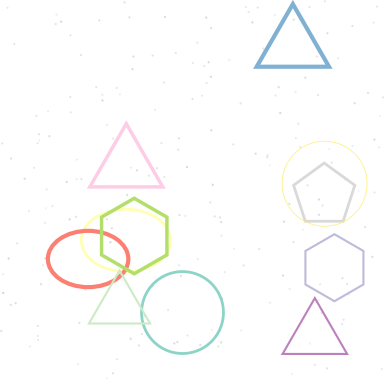[{"shape": "circle", "thickness": 2, "radius": 0.53, "center": [0.474, 0.188]}, {"shape": "oval", "thickness": 2, "radius": 0.58, "center": [0.327, 0.376]}, {"shape": "hexagon", "thickness": 1.5, "radius": 0.44, "center": [0.869, 0.305]}, {"shape": "oval", "thickness": 3, "radius": 0.52, "center": [0.229, 0.327]}, {"shape": "triangle", "thickness": 3, "radius": 0.54, "center": [0.761, 0.881]}, {"shape": "hexagon", "thickness": 2.5, "radius": 0.49, "center": [0.349, 0.387]}, {"shape": "triangle", "thickness": 2.5, "radius": 0.55, "center": [0.328, 0.569]}, {"shape": "pentagon", "thickness": 2, "radius": 0.42, "center": [0.842, 0.493]}, {"shape": "triangle", "thickness": 1.5, "radius": 0.48, "center": [0.818, 0.129]}, {"shape": "triangle", "thickness": 1.5, "radius": 0.46, "center": [0.31, 0.206]}, {"shape": "circle", "thickness": 0.5, "radius": 0.55, "center": [0.843, 0.523]}]